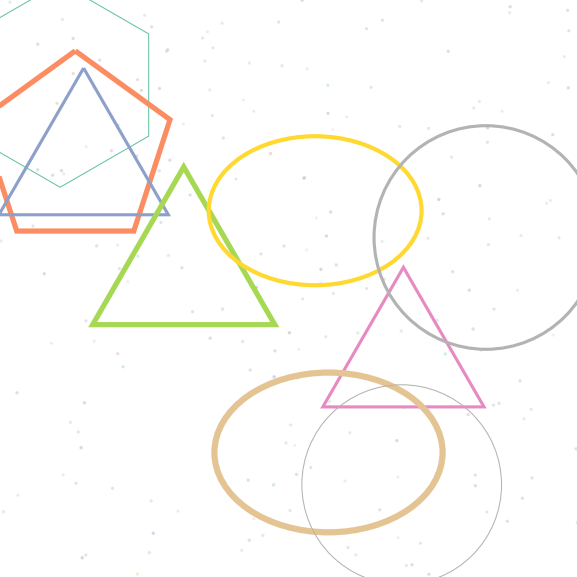[{"shape": "hexagon", "thickness": 0.5, "radius": 0.89, "center": [0.104, 0.852]}, {"shape": "pentagon", "thickness": 2.5, "radius": 0.86, "center": [0.13, 0.739]}, {"shape": "triangle", "thickness": 1.5, "radius": 0.85, "center": [0.145, 0.712]}, {"shape": "triangle", "thickness": 1.5, "radius": 0.81, "center": [0.699, 0.375]}, {"shape": "triangle", "thickness": 2.5, "radius": 0.91, "center": [0.318, 0.528]}, {"shape": "oval", "thickness": 2, "radius": 0.92, "center": [0.546, 0.634]}, {"shape": "oval", "thickness": 3, "radius": 0.99, "center": [0.569, 0.216]}, {"shape": "circle", "thickness": 0.5, "radius": 0.86, "center": [0.696, 0.16]}, {"shape": "circle", "thickness": 1.5, "radius": 0.97, "center": [0.841, 0.588]}]